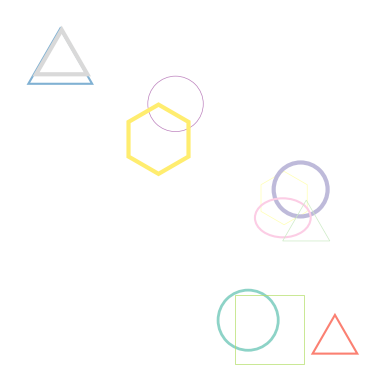[{"shape": "circle", "thickness": 2, "radius": 0.39, "center": [0.645, 0.168]}, {"shape": "hexagon", "thickness": 0.5, "radius": 0.35, "center": [0.738, 0.486]}, {"shape": "circle", "thickness": 3, "radius": 0.35, "center": [0.781, 0.508]}, {"shape": "triangle", "thickness": 1.5, "radius": 0.33, "center": [0.87, 0.115]}, {"shape": "triangle", "thickness": 1.5, "radius": 0.48, "center": [0.157, 0.83]}, {"shape": "square", "thickness": 0.5, "radius": 0.45, "center": [0.699, 0.145]}, {"shape": "oval", "thickness": 1.5, "radius": 0.36, "center": [0.735, 0.434]}, {"shape": "triangle", "thickness": 3, "radius": 0.38, "center": [0.16, 0.846]}, {"shape": "circle", "thickness": 0.5, "radius": 0.36, "center": [0.456, 0.73]}, {"shape": "triangle", "thickness": 0.5, "radius": 0.35, "center": [0.795, 0.409]}, {"shape": "hexagon", "thickness": 3, "radius": 0.45, "center": [0.412, 0.638]}]